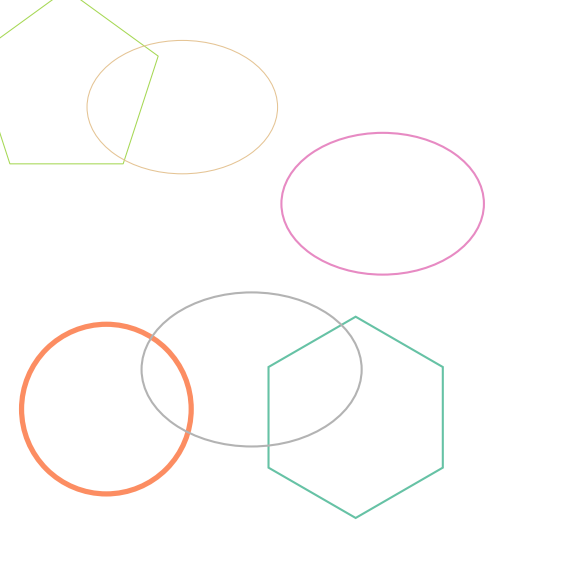[{"shape": "hexagon", "thickness": 1, "radius": 0.87, "center": [0.616, 0.276]}, {"shape": "circle", "thickness": 2.5, "radius": 0.73, "center": [0.184, 0.291]}, {"shape": "oval", "thickness": 1, "radius": 0.88, "center": [0.663, 0.646]}, {"shape": "pentagon", "thickness": 0.5, "radius": 0.83, "center": [0.115, 0.85]}, {"shape": "oval", "thickness": 0.5, "radius": 0.82, "center": [0.316, 0.814]}, {"shape": "oval", "thickness": 1, "radius": 0.95, "center": [0.436, 0.359]}]